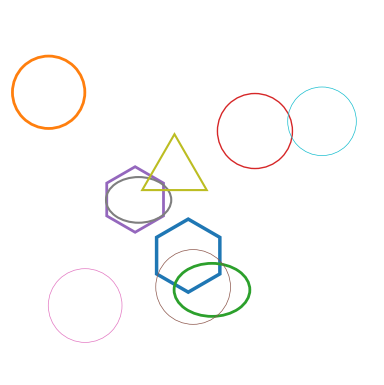[{"shape": "hexagon", "thickness": 2.5, "radius": 0.47, "center": [0.489, 0.336]}, {"shape": "circle", "thickness": 2, "radius": 0.47, "center": [0.126, 0.76]}, {"shape": "oval", "thickness": 2, "radius": 0.49, "center": [0.551, 0.247]}, {"shape": "circle", "thickness": 1, "radius": 0.49, "center": [0.662, 0.66]}, {"shape": "hexagon", "thickness": 2, "radius": 0.43, "center": [0.351, 0.482]}, {"shape": "circle", "thickness": 0.5, "radius": 0.49, "center": [0.502, 0.255]}, {"shape": "circle", "thickness": 0.5, "radius": 0.48, "center": [0.221, 0.206]}, {"shape": "oval", "thickness": 1.5, "radius": 0.42, "center": [0.36, 0.481]}, {"shape": "triangle", "thickness": 1.5, "radius": 0.48, "center": [0.453, 0.555]}, {"shape": "circle", "thickness": 0.5, "radius": 0.45, "center": [0.836, 0.685]}]